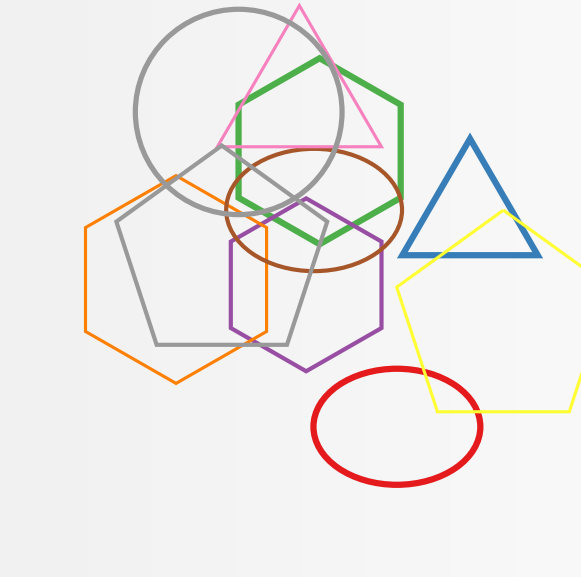[{"shape": "oval", "thickness": 3, "radius": 0.72, "center": [0.683, 0.26]}, {"shape": "triangle", "thickness": 3, "radius": 0.67, "center": [0.809, 0.624]}, {"shape": "hexagon", "thickness": 3, "radius": 0.81, "center": [0.55, 0.737]}, {"shape": "hexagon", "thickness": 2, "radius": 0.75, "center": [0.527, 0.506]}, {"shape": "hexagon", "thickness": 1.5, "radius": 0.9, "center": [0.303, 0.515]}, {"shape": "pentagon", "thickness": 1.5, "radius": 0.96, "center": [0.866, 0.442]}, {"shape": "oval", "thickness": 2, "radius": 0.76, "center": [0.54, 0.636]}, {"shape": "triangle", "thickness": 1.5, "radius": 0.81, "center": [0.515, 0.826]}, {"shape": "circle", "thickness": 2.5, "radius": 0.89, "center": [0.411, 0.805]}, {"shape": "pentagon", "thickness": 2, "radius": 0.95, "center": [0.382, 0.556]}]